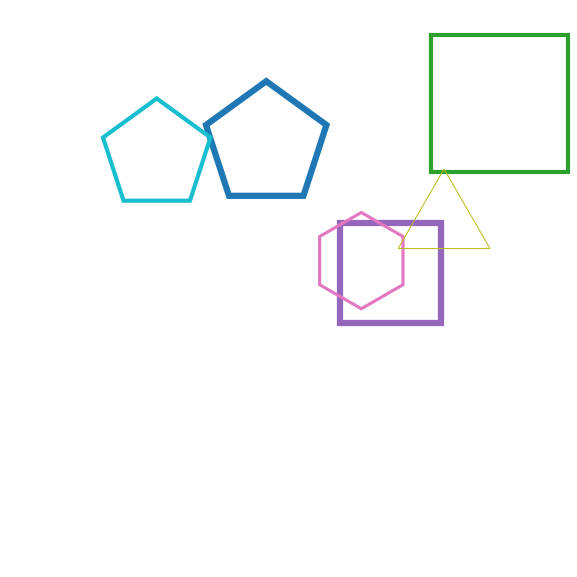[{"shape": "pentagon", "thickness": 3, "radius": 0.55, "center": [0.461, 0.749]}, {"shape": "square", "thickness": 2, "radius": 0.59, "center": [0.865, 0.82]}, {"shape": "square", "thickness": 3, "radius": 0.44, "center": [0.676, 0.527]}, {"shape": "hexagon", "thickness": 1.5, "radius": 0.42, "center": [0.626, 0.548]}, {"shape": "triangle", "thickness": 0.5, "radius": 0.46, "center": [0.769, 0.615]}, {"shape": "pentagon", "thickness": 2, "radius": 0.49, "center": [0.271, 0.731]}]